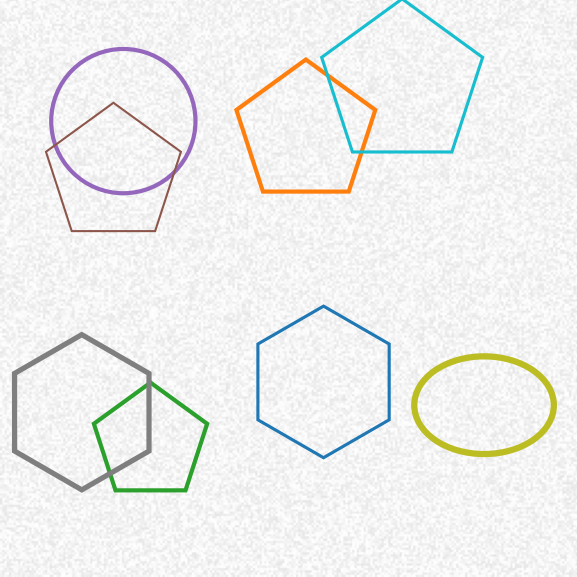[{"shape": "hexagon", "thickness": 1.5, "radius": 0.66, "center": [0.56, 0.338]}, {"shape": "pentagon", "thickness": 2, "radius": 0.63, "center": [0.53, 0.77]}, {"shape": "pentagon", "thickness": 2, "radius": 0.52, "center": [0.261, 0.233]}, {"shape": "circle", "thickness": 2, "radius": 0.62, "center": [0.214, 0.789]}, {"shape": "pentagon", "thickness": 1, "radius": 0.61, "center": [0.196, 0.698]}, {"shape": "hexagon", "thickness": 2.5, "radius": 0.67, "center": [0.142, 0.285]}, {"shape": "oval", "thickness": 3, "radius": 0.6, "center": [0.838, 0.298]}, {"shape": "pentagon", "thickness": 1.5, "radius": 0.73, "center": [0.696, 0.855]}]